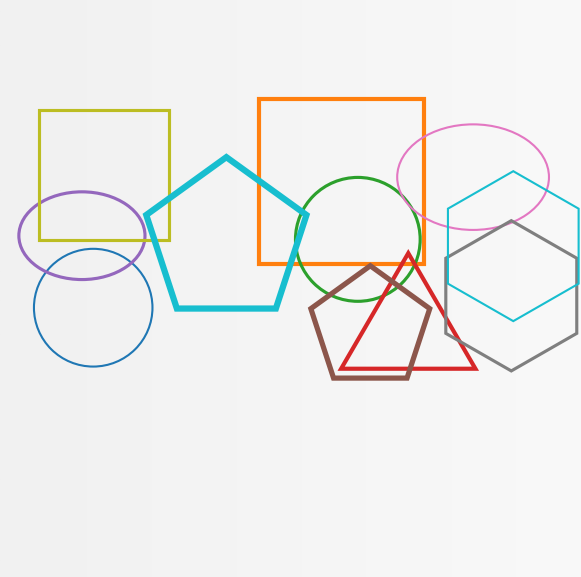[{"shape": "circle", "thickness": 1, "radius": 0.51, "center": [0.16, 0.466]}, {"shape": "square", "thickness": 2, "radius": 0.71, "center": [0.588, 0.685]}, {"shape": "circle", "thickness": 1.5, "radius": 0.54, "center": [0.616, 0.585]}, {"shape": "triangle", "thickness": 2, "radius": 0.67, "center": [0.702, 0.427]}, {"shape": "oval", "thickness": 1.5, "radius": 0.54, "center": [0.141, 0.591]}, {"shape": "pentagon", "thickness": 2.5, "radius": 0.54, "center": [0.637, 0.431]}, {"shape": "oval", "thickness": 1, "radius": 0.65, "center": [0.814, 0.692]}, {"shape": "hexagon", "thickness": 1.5, "radius": 0.65, "center": [0.88, 0.487]}, {"shape": "square", "thickness": 1.5, "radius": 0.56, "center": [0.178, 0.696]}, {"shape": "pentagon", "thickness": 3, "radius": 0.72, "center": [0.389, 0.582]}, {"shape": "hexagon", "thickness": 1, "radius": 0.65, "center": [0.883, 0.573]}]